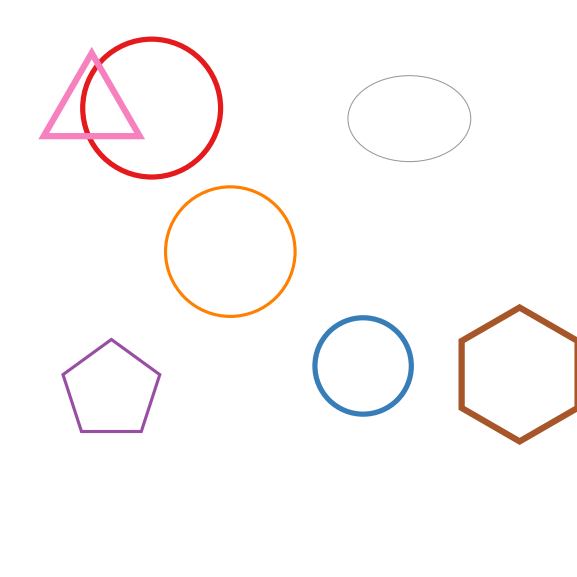[{"shape": "circle", "thickness": 2.5, "radius": 0.6, "center": [0.263, 0.812]}, {"shape": "circle", "thickness": 2.5, "radius": 0.42, "center": [0.629, 0.365]}, {"shape": "pentagon", "thickness": 1.5, "radius": 0.44, "center": [0.193, 0.323]}, {"shape": "circle", "thickness": 1.5, "radius": 0.56, "center": [0.399, 0.563]}, {"shape": "hexagon", "thickness": 3, "radius": 0.58, "center": [0.9, 0.351]}, {"shape": "triangle", "thickness": 3, "radius": 0.48, "center": [0.159, 0.811]}, {"shape": "oval", "thickness": 0.5, "radius": 0.53, "center": [0.709, 0.794]}]